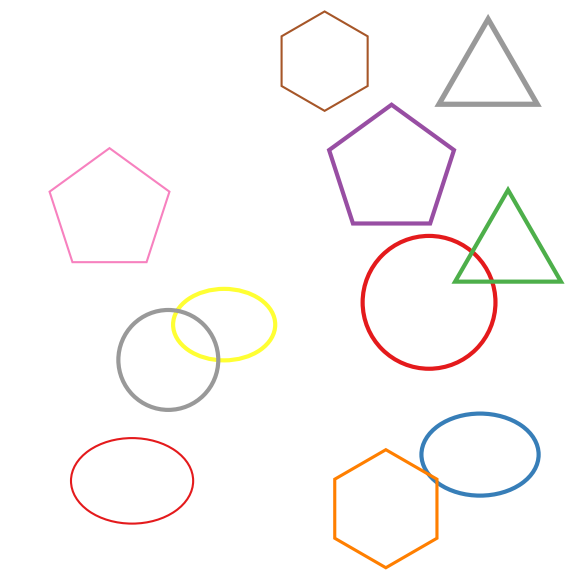[{"shape": "circle", "thickness": 2, "radius": 0.58, "center": [0.743, 0.476]}, {"shape": "oval", "thickness": 1, "radius": 0.53, "center": [0.229, 0.166]}, {"shape": "oval", "thickness": 2, "radius": 0.51, "center": [0.831, 0.212]}, {"shape": "triangle", "thickness": 2, "radius": 0.53, "center": [0.88, 0.564]}, {"shape": "pentagon", "thickness": 2, "radius": 0.57, "center": [0.678, 0.704]}, {"shape": "hexagon", "thickness": 1.5, "radius": 0.51, "center": [0.668, 0.118]}, {"shape": "oval", "thickness": 2, "radius": 0.44, "center": [0.388, 0.437]}, {"shape": "hexagon", "thickness": 1, "radius": 0.43, "center": [0.562, 0.893]}, {"shape": "pentagon", "thickness": 1, "radius": 0.55, "center": [0.19, 0.633]}, {"shape": "circle", "thickness": 2, "radius": 0.43, "center": [0.291, 0.376]}, {"shape": "triangle", "thickness": 2.5, "radius": 0.49, "center": [0.845, 0.868]}]